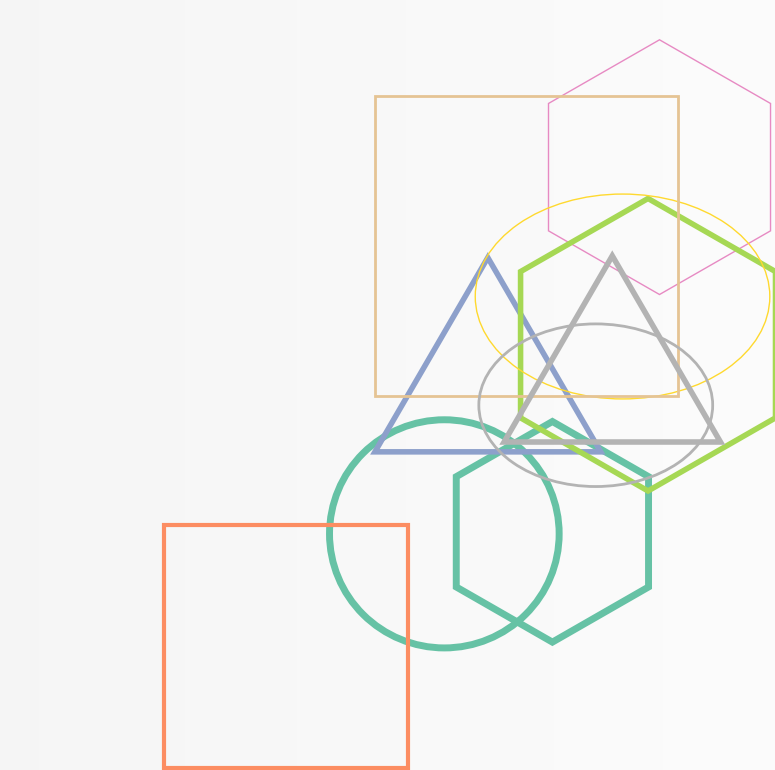[{"shape": "circle", "thickness": 2.5, "radius": 0.74, "center": [0.573, 0.307]}, {"shape": "hexagon", "thickness": 2.5, "radius": 0.72, "center": [0.713, 0.309]}, {"shape": "square", "thickness": 1.5, "radius": 0.79, "center": [0.369, 0.16]}, {"shape": "triangle", "thickness": 2, "radius": 0.84, "center": [0.629, 0.497]}, {"shape": "hexagon", "thickness": 0.5, "radius": 0.83, "center": [0.851, 0.783]}, {"shape": "hexagon", "thickness": 2, "radius": 0.95, "center": [0.836, 0.552]}, {"shape": "oval", "thickness": 0.5, "radius": 0.95, "center": [0.803, 0.615]}, {"shape": "square", "thickness": 1, "radius": 0.98, "center": [0.679, 0.681]}, {"shape": "oval", "thickness": 1, "radius": 0.75, "center": [0.769, 0.474]}, {"shape": "triangle", "thickness": 2, "radius": 0.81, "center": [0.79, 0.507]}]